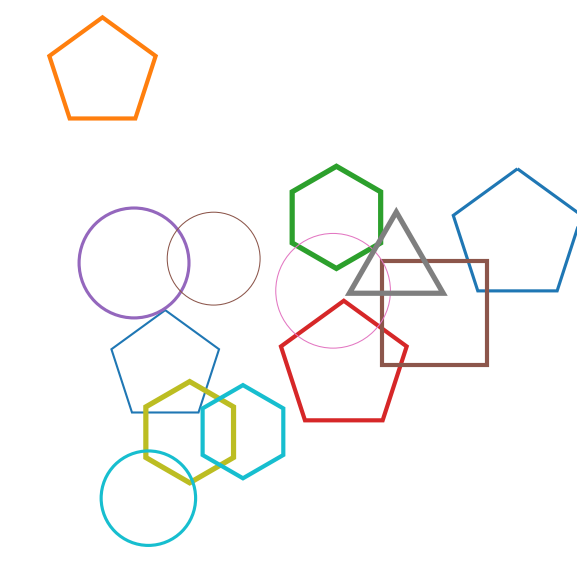[{"shape": "pentagon", "thickness": 1, "radius": 0.49, "center": [0.286, 0.364]}, {"shape": "pentagon", "thickness": 1.5, "radius": 0.58, "center": [0.896, 0.59]}, {"shape": "pentagon", "thickness": 2, "radius": 0.48, "center": [0.177, 0.872]}, {"shape": "hexagon", "thickness": 2.5, "radius": 0.44, "center": [0.583, 0.623]}, {"shape": "pentagon", "thickness": 2, "radius": 0.57, "center": [0.595, 0.364]}, {"shape": "circle", "thickness": 1.5, "radius": 0.48, "center": [0.232, 0.544]}, {"shape": "square", "thickness": 2, "radius": 0.45, "center": [0.752, 0.457]}, {"shape": "circle", "thickness": 0.5, "radius": 0.4, "center": [0.37, 0.551]}, {"shape": "circle", "thickness": 0.5, "radius": 0.5, "center": [0.577, 0.496]}, {"shape": "triangle", "thickness": 2.5, "radius": 0.47, "center": [0.686, 0.538]}, {"shape": "hexagon", "thickness": 2.5, "radius": 0.44, "center": [0.328, 0.251]}, {"shape": "circle", "thickness": 1.5, "radius": 0.41, "center": [0.257, 0.136]}, {"shape": "hexagon", "thickness": 2, "radius": 0.4, "center": [0.421, 0.252]}]